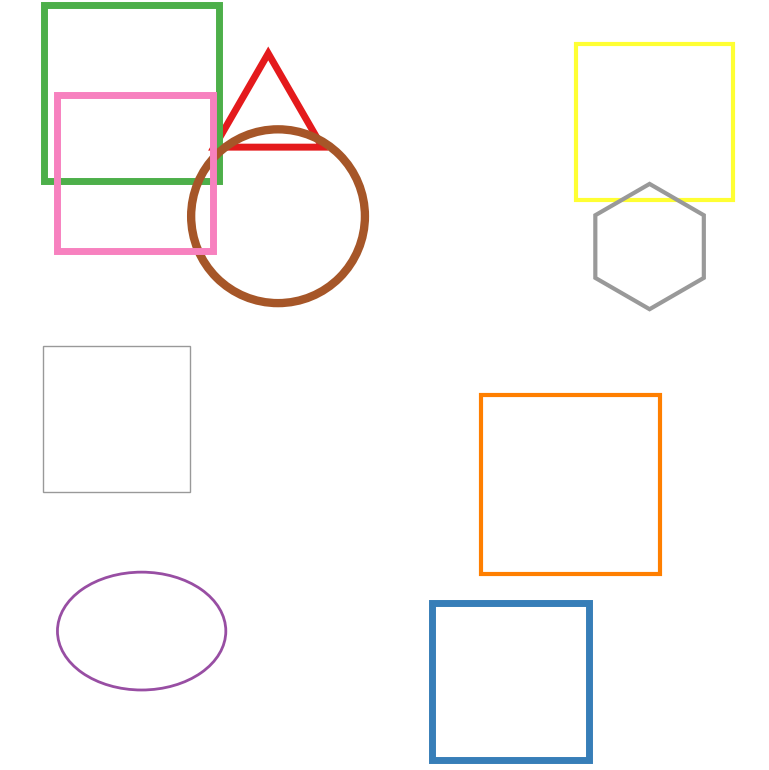[{"shape": "triangle", "thickness": 2.5, "radius": 0.41, "center": [0.348, 0.849]}, {"shape": "square", "thickness": 2.5, "radius": 0.51, "center": [0.663, 0.115]}, {"shape": "square", "thickness": 2.5, "radius": 0.57, "center": [0.171, 0.879]}, {"shape": "oval", "thickness": 1, "radius": 0.55, "center": [0.184, 0.18]}, {"shape": "square", "thickness": 1.5, "radius": 0.58, "center": [0.741, 0.37]}, {"shape": "square", "thickness": 1.5, "radius": 0.51, "center": [0.85, 0.841]}, {"shape": "circle", "thickness": 3, "radius": 0.56, "center": [0.361, 0.719]}, {"shape": "square", "thickness": 2.5, "radius": 0.51, "center": [0.176, 0.776]}, {"shape": "square", "thickness": 0.5, "radius": 0.48, "center": [0.151, 0.456]}, {"shape": "hexagon", "thickness": 1.5, "radius": 0.41, "center": [0.844, 0.68]}]